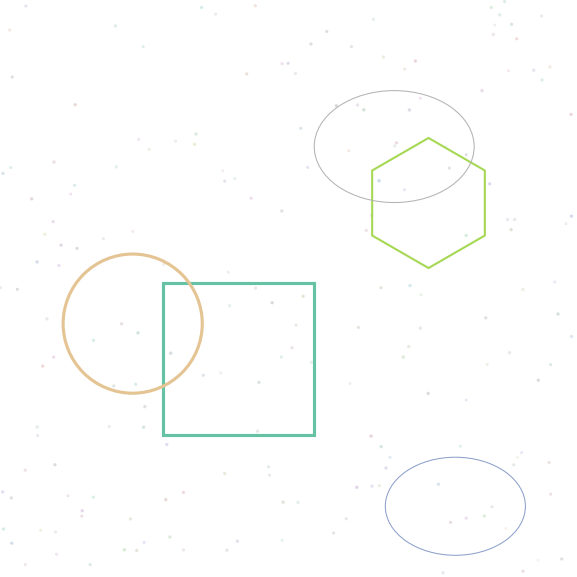[{"shape": "square", "thickness": 1.5, "radius": 0.66, "center": [0.414, 0.377]}, {"shape": "oval", "thickness": 0.5, "radius": 0.61, "center": [0.789, 0.123]}, {"shape": "hexagon", "thickness": 1, "radius": 0.56, "center": [0.742, 0.648]}, {"shape": "circle", "thickness": 1.5, "radius": 0.6, "center": [0.23, 0.439]}, {"shape": "oval", "thickness": 0.5, "radius": 0.69, "center": [0.683, 0.745]}]